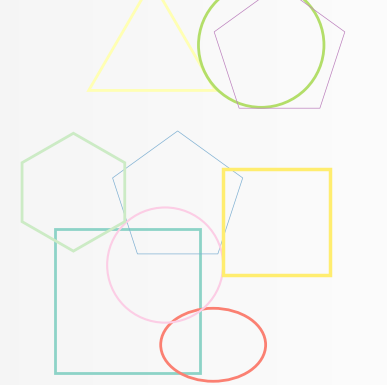[{"shape": "square", "thickness": 2, "radius": 0.94, "center": [0.329, 0.219]}, {"shape": "triangle", "thickness": 2, "radius": 0.94, "center": [0.392, 0.859]}, {"shape": "oval", "thickness": 2, "radius": 0.68, "center": [0.55, 0.104]}, {"shape": "pentagon", "thickness": 0.5, "radius": 0.88, "center": [0.458, 0.483]}, {"shape": "circle", "thickness": 2, "radius": 0.81, "center": [0.674, 0.883]}, {"shape": "circle", "thickness": 1.5, "radius": 0.75, "center": [0.426, 0.312]}, {"shape": "pentagon", "thickness": 0.5, "radius": 0.89, "center": [0.721, 0.862]}, {"shape": "hexagon", "thickness": 2, "radius": 0.77, "center": [0.189, 0.501]}, {"shape": "square", "thickness": 2.5, "radius": 0.69, "center": [0.714, 0.424]}]